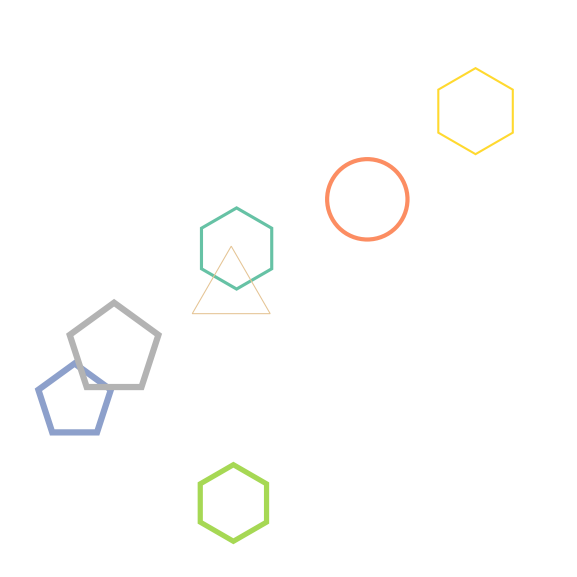[{"shape": "hexagon", "thickness": 1.5, "radius": 0.35, "center": [0.41, 0.569]}, {"shape": "circle", "thickness": 2, "radius": 0.35, "center": [0.636, 0.654]}, {"shape": "pentagon", "thickness": 3, "radius": 0.33, "center": [0.129, 0.304]}, {"shape": "hexagon", "thickness": 2.5, "radius": 0.33, "center": [0.404, 0.128]}, {"shape": "hexagon", "thickness": 1, "radius": 0.37, "center": [0.823, 0.807]}, {"shape": "triangle", "thickness": 0.5, "radius": 0.39, "center": [0.4, 0.495]}, {"shape": "pentagon", "thickness": 3, "radius": 0.4, "center": [0.198, 0.394]}]